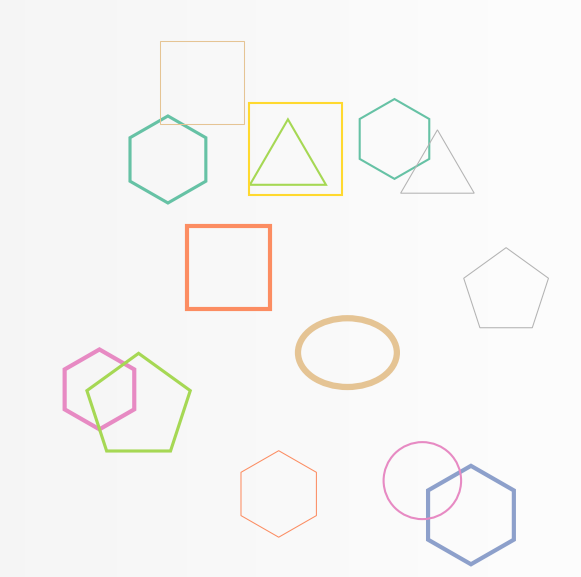[{"shape": "hexagon", "thickness": 1.5, "radius": 0.38, "center": [0.289, 0.723]}, {"shape": "hexagon", "thickness": 1, "radius": 0.35, "center": [0.679, 0.759]}, {"shape": "hexagon", "thickness": 0.5, "radius": 0.37, "center": [0.479, 0.144]}, {"shape": "square", "thickness": 2, "radius": 0.36, "center": [0.393, 0.535]}, {"shape": "hexagon", "thickness": 2, "radius": 0.43, "center": [0.81, 0.107]}, {"shape": "circle", "thickness": 1, "radius": 0.33, "center": [0.727, 0.167]}, {"shape": "hexagon", "thickness": 2, "radius": 0.35, "center": [0.171, 0.325]}, {"shape": "pentagon", "thickness": 1.5, "radius": 0.47, "center": [0.238, 0.294]}, {"shape": "triangle", "thickness": 1, "radius": 0.38, "center": [0.495, 0.717]}, {"shape": "square", "thickness": 1, "radius": 0.4, "center": [0.509, 0.741]}, {"shape": "square", "thickness": 0.5, "radius": 0.36, "center": [0.347, 0.856]}, {"shape": "oval", "thickness": 3, "radius": 0.43, "center": [0.598, 0.389]}, {"shape": "pentagon", "thickness": 0.5, "radius": 0.38, "center": [0.871, 0.494]}, {"shape": "triangle", "thickness": 0.5, "radius": 0.37, "center": [0.753, 0.701]}]